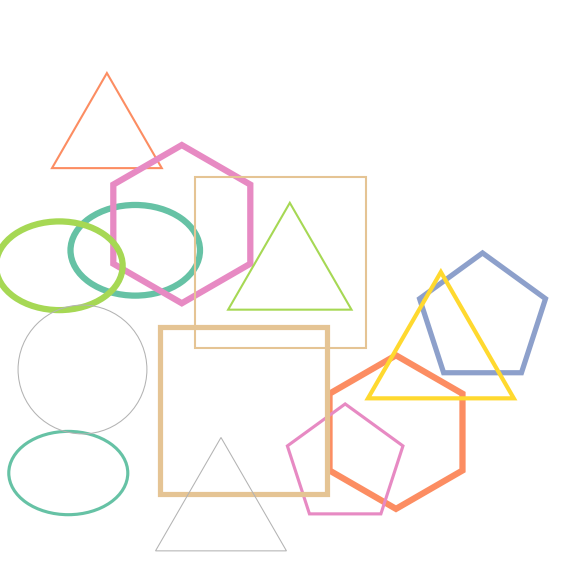[{"shape": "oval", "thickness": 3, "radius": 0.56, "center": [0.234, 0.566]}, {"shape": "oval", "thickness": 1.5, "radius": 0.52, "center": [0.118, 0.18]}, {"shape": "triangle", "thickness": 1, "radius": 0.55, "center": [0.185, 0.763]}, {"shape": "hexagon", "thickness": 3, "radius": 0.66, "center": [0.686, 0.251]}, {"shape": "pentagon", "thickness": 2.5, "radius": 0.57, "center": [0.836, 0.446]}, {"shape": "hexagon", "thickness": 3, "radius": 0.68, "center": [0.315, 0.611]}, {"shape": "pentagon", "thickness": 1.5, "radius": 0.53, "center": [0.598, 0.194]}, {"shape": "triangle", "thickness": 1, "radius": 0.62, "center": [0.502, 0.525]}, {"shape": "oval", "thickness": 3, "radius": 0.55, "center": [0.103, 0.539]}, {"shape": "triangle", "thickness": 2, "radius": 0.73, "center": [0.763, 0.382]}, {"shape": "square", "thickness": 1, "radius": 0.74, "center": [0.486, 0.545]}, {"shape": "square", "thickness": 2.5, "radius": 0.72, "center": [0.421, 0.289]}, {"shape": "triangle", "thickness": 0.5, "radius": 0.65, "center": [0.383, 0.111]}, {"shape": "circle", "thickness": 0.5, "radius": 0.56, "center": [0.143, 0.359]}]